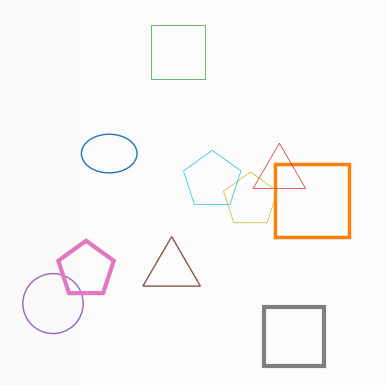[{"shape": "oval", "thickness": 1, "radius": 0.36, "center": [0.282, 0.601]}, {"shape": "square", "thickness": 2.5, "radius": 0.47, "center": [0.805, 0.48]}, {"shape": "square", "thickness": 0.5, "radius": 0.35, "center": [0.459, 0.865]}, {"shape": "triangle", "thickness": 0.5, "radius": 0.39, "center": [0.721, 0.549]}, {"shape": "circle", "thickness": 1, "radius": 0.39, "center": [0.137, 0.211]}, {"shape": "triangle", "thickness": 1, "radius": 0.43, "center": [0.443, 0.3]}, {"shape": "pentagon", "thickness": 3, "radius": 0.38, "center": [0.222, 0.3]}, {"shape": "square", "thickness": 3, "radius": 0.39, "center": [0.758, 0.126]}, {"shape": "pentagon", "thickness": 0.5, "radius": 0.37, "center": [0.646, 0.48]}, {"shape": "pentagon", "thickness": 0.5, "radius": 0.39, "center": [0.548, 0.532]}]